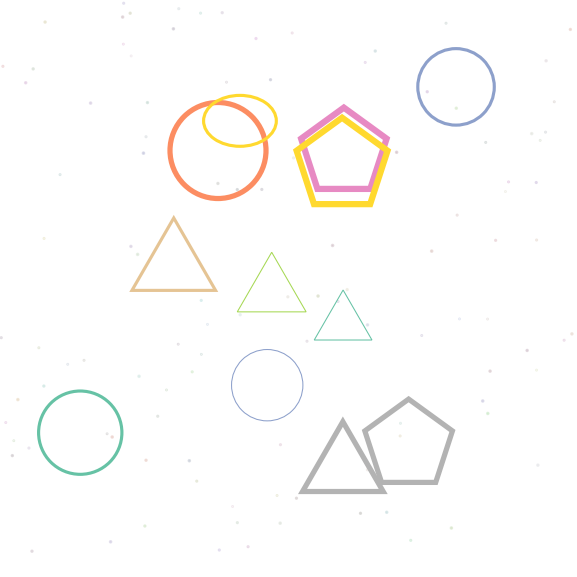[{"shape": "triangle", "thickness": 0.5, "radius": 0.29, "center": [0.594, 0.439]}, {"shape": "circle", "thickness": 1.5, "radius": 0.36, "center": [0.139, 0.25]}, {"shape": "circle", "thickness": 2.5, "radius": 0.42, "center": [0.377, 0.738]}, {"shape": "circle", "thickness": 1.5, "radius": 0.33, "center": [0.79, 0.849]}, {"shape": "circle", "thickness": 0.5, "radius": 0.31, "center": [0.463, 0.332]}, {"shape": "pentagon", "thickness": 3, "radius": 0.39, "center": [0.595, 0.735]}, {"shape": "triangle", "thickness": 0.5, "radius": 0.34, "center": [0.47, 0.494]}, {"shape": "oval", "thickness": 1.5, "radius": 0.31, "center": [0.416, 0.79]}, {"shape": "pentagon", "thickness": 3, "radius": 0.41, "center": [0.592, 0.713]}, {"shape": "triangle", "thickness": 1.5, "radius": 0.42, "center": [0.301, 0.538]}, {"shape": "triangle", "thickness": 2.5, "radius": 0.4, "center": [0.594, 0.188]}, {"shape": "pentagon", "thickness": 2.5, "radius": 0.4, "center": [0.708, 0.228]}]